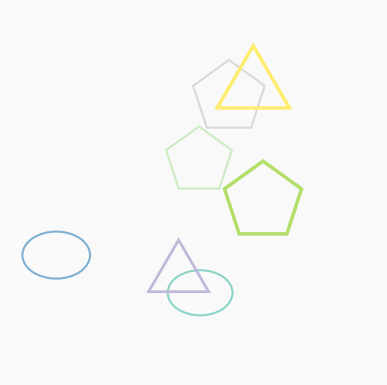[{"shape": "oval", "thickness": 1.5, "radius": 0.42, "center": [0.516, 0.24]}, {"shape": "triangle", "thickness": 2, "radius": 0.45, "center": [0.461, 0.287]}, {"shape": "oval", "thickness": 1.5, "radius": 0.44, "center": [0.145, 0.337]}, {"shape": "pentagon", "thickness": 2.5, "radius": 0.52, "center": [0.679, 0.477]}, {"shape": "pentagon", "thickness": 1.5, "radius": 0.49, "center": [0.591, 0.747]}, {"shape": "pentagon", "thickness": 1.5, "radius": 0.45, "center": [0.514, 0.582]}, {"shape": "triangle", "thickness": 2.5, "radius": 0.54, "center": [0.654, 0.773]}]